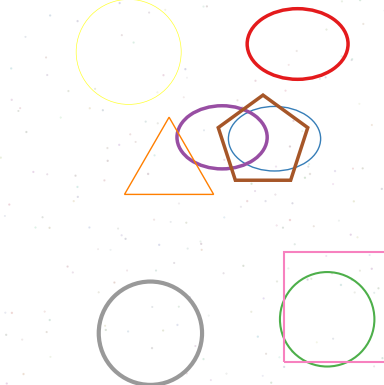[{"shape": "oval", "thickness": 2.5, "radius": 0.66, "center": [0.773, 0.886]}, {"shape": "oval", "thickness": 1, "radius": 0.6, "center": [0.713, 0.64]}, {"shape": "circle", "thickness": 1.5, "radius": 0.61, "center": [0.85, 0.171]}, {"shape": "oval", "thickness": 2.5, "radius": 0.59, "center": [0.577, 0.643]}, {"shape": "triangle", "thickness": 1, "radius": 0.67, "center": [0.439, 0.562]}, {"shape": "circle", "thickness": 0.5, "radius": 0.68, "center": [0.334, 0.865]}, {"shape": "pentagon", "thickness": 2.5, "radius": 0.61, "center": [0.683, 0.631]}, {"shape": "square", "thickness": 1.5, "radius": 0.72, "center": [0.88, 0.203]}, {"shape": "circle", "thickness": 3, "radius": 0.67, "center": [0.391, 0.135]}]